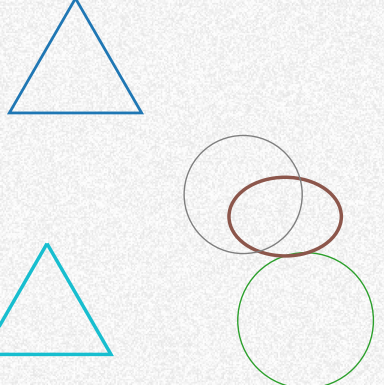[{"shape": "triangle", "thickness": 2, "radius": 0.99, "center": [0.196, 0.806]}, {"shape": "circle", "thickness": 1, "radius": 0.88, "center": [0.794, 0.168]}, {"shape": "oval", "thickness": 2.5, "radius": 0.73, "center": [0.741, 0.437]}, {"shape": "circle", "thickness": 1, "radius": 0.77, "center": [0.632, 0.495]}, {"shape": "triangle", "thickness": 2.5, "radius": 0.96, "center": [0.122, 0.175]}]